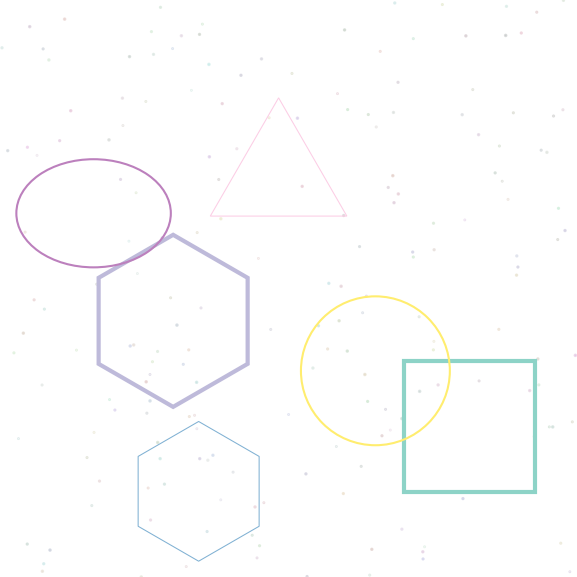[{"shape": "square", "thickness": 2, "radius": 0.57, "center": [0.813, 0.26]}, {"shape": "hexagon", "thickness": 2, "radius": 0.74, "center": [0.3, 0.444]}, {"shape": "hexagon", "thickness": 0.5, "radius": 0.6, "center": [0.344, 0.148]}, {"shape": "triangle", "thickness": 0.5, "radius": 0.68, "center": [0.482, 0.693]}, {"shape": "oval", "thickness": 1, "radius": 0.67, "center": [0.162, 0.63]}, {"shape": "circle", "thickness": 1, "radius": 0.64, "center": [0.65, 0.357]}]